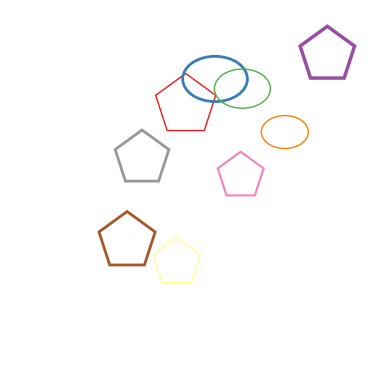[{"shape": "pentagon", "thickness": 1, "radius": 0.41, "center": [0.482, 0.727]}, {"shape": "oval", "thickness": 2, "radius": 0.42, "center": [0.559, 0.795]}, {"shape": "oval", "thickness": 1, "radius": 0.36, "center": [0.63, 0.77]}, {"shape": "pentagon", "thickness": 2.5, "radius": 0.37, "center": [0.85, 0.857]}, {"shape": "oval", "thickness": 1, "radius": 0.31, "center": [0.74, 0.657]}, {"shape": "pentagon", "thickness": 0.5, "radius": 0.32, "center": [0.459, 0.318]}, {"shape": "pentagon", "thickness": 2, "radius": 0.38, "center": [0.33, 0.374]}, {"shape": "pentagon", "thickness": 1.5, "radius": 0.31, "center": [0.625, 0.543]}, {"shape": "pentagon", "thickness": 2, "radius": 0.37, "center": [0.369, 0.589]}]